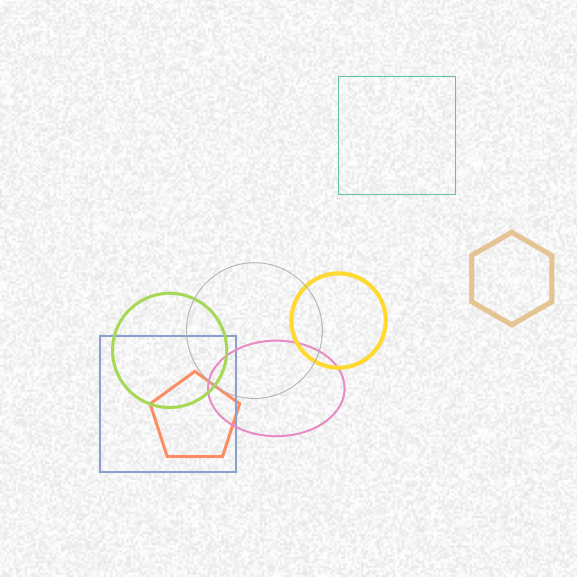[{"shape": "square", "thickness": 0.5, "radius": 0.51, "center": [0.687, 0.766]}, {"shape": "pentagon", "thickness": 1.5, "radius": 0.41, "center": [0.337, 0.275]}, {"shape": "square", "thickness": 1, "radius": 0.59, "center": [0.291, 0.3]}, {"shape": "oval", "thickness": 1, "radius": 0.59, "center": [0.478, 0.327]}, {"shape": "circle", "thickness": 1.5, "radius": 0.49, "center": [0.294, 0.392]}, {"shape": "circle", "thickness": 2, "radius": 0.41, "center": [0.586, 0.444]}, {"shape": "hexagon", "thickness": 2.5, "radius": 0.4, "center": [0.886, 0.517]}, {"shape": "circle", "thickness": 0.5, "radius": 0.59, "center": [0.441, 0.427]}]